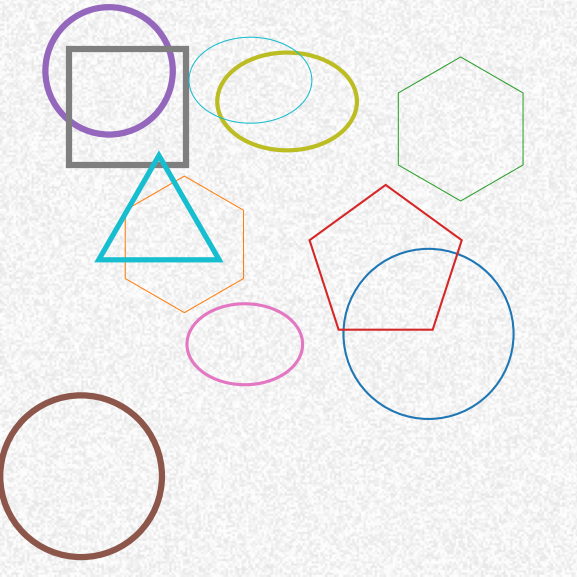[{"shape": "circle", "thickness": 1, "radius": 0.74, "center": [0.742, 0.421]}, {"shape": "hexagon", "thickness": 0.5, "radius": 0.59, "center": [0.319, 0.576]}, {"shape": "hexagon", "thickness": 0.5, "radius": 0.62, "center": [0.798, 0.776]}, {"shape": "pentagon", "thickness": 1, "radius": 0.69, "center": [0.668, 0.54]}, {"shape": "circle", "thickness": 3, "radius": 0.55, "center": [0.189, 0.876]}, {"shape": "circle", "thickness": 3, "radius": 0.7, "center": [0.14, 0.175]}, {"shape": "oval", "thickness": 1.5, "radius": 0.5, "center": [0.424, 0.403]}, {"shape": "square", "thickness": 3, "radius": 0.5, "center": [0.221, 0.814]}, {"shape": "oval", "thickness": 2, "radius": 0.6, "center": [0.497, 0.823]}, {"shape": "triangle", "thickness": 2.5, "radius": 0.6, "center": [0.275, 0.609]}, {"shape": "oval", "thickness": 0.5, "radius": 0.53, "center": [0.434, 0.86]}]